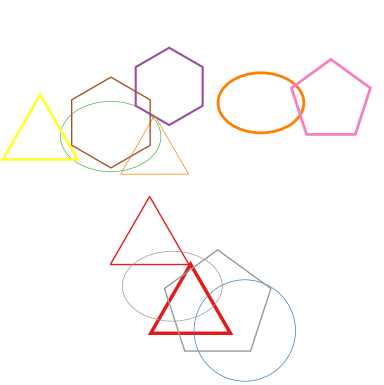[{"shape": "triangle", "thickness": 1, "radius": 0.59, "center": [0.389, 0.372]}, {"shape": "triangle", "thickness": 2.5, "radius": 0.6, "center": [0.495, 0.194]}, {"shape": "circle", "thickness": 0.5, "radius": 0.66, "center": [0.636, 0.142]}, {"shape": "oval", "thickness": 0.5, "radius": 0.65, "center": [0.287, 0.645]}, {"shape": "hexagon", "thickness": 1.5, "radius": 0.5, "center": [0.439, 0.776]}, {"shape": "oval", "thickness": 2, "radius": 0.56, "center": [0.678, 0.733]}, {"shape": "triangle", "thickness": 0.5, "radius": 0.51, "center": [0.401, 0.599]}, {"shape": "triangle", "thickness": 2, "radius": 0.56, "center": [0.104, 0.642]}, {"shape": "hexagon", "thickness": 1, "radius": 0.59, "center": [0.288, 0.682]}, {"shape": "pentagon", "thickness": 2, "radius": 0.54, "center": [0.86, 0.738]}, {"shape": "oval", "thickness": 0.5, "radius": 0.65, "center": [0.447, 0.257]}, {"shape": "pentagon", "thickness": 1, "radius": 0.73, "center": [0.565, 0.206]}]